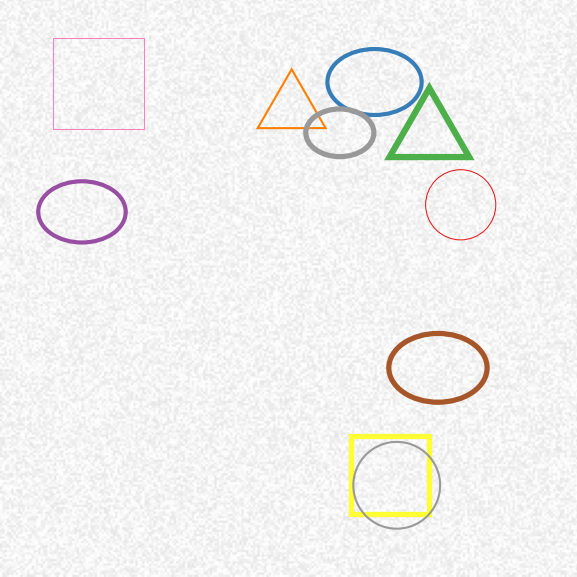[{"shape": "circle", "thickness": 0.5, "radius": 0.3, "center": [0.798, 0.645]}, {"shape": "oval", "thickness": 2, "radius": 0.41, "center": [0.649, 0.857]}, {"shape": "triangle", "thickness": 3, "radius": 0.4, "center": [0.743, 0.767]}, {"shape": "oval", "thickness": 2, "radius": 0.38, "center": [0.142, 0.632]}, {"shape": "triangle", "thickness": 1, "radius": 0.34, "center": [0.505, 0.811]}, {"shape": "square", "thickness": 2.5, "radius": 0.34, "center": [0.675, 0.176]}, {"shape": "oval", "thickness": 2.5, "radius": 0.43, "center": [0.758, 0.362]}, {"shape": "square", "thickness": 0.5, "radius": 0.39, "center": [0.17, 0.855]}, {"shape": "circle", "thickness": 1, "radius": 0.38, "center": [0.687, 0.159]}, {"shape": "oval", "thickness": 2.5, "radius": 0.29, "center": [0.588, 0.769]}]